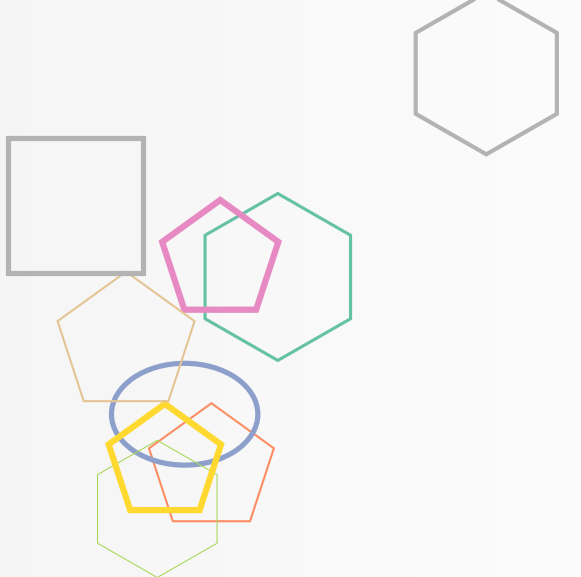[{"shape": "hexagon", "thickness": 1.5, "radius": 0.72, "center": [0.478, 0.519]}, {"shape": "pentagon", "thickness": 1, "radius": 0.56, "center": [0.364, 0.188]}, {"shape": "oval", "thickness": 2.5, "radius": 0.63, "center": [0.318, 0.282]}, {"shape": "pentagon", "thickness": 3, "radius": 0.53, "center": [0.379, 0.548]}, {"shape": "hexagon", "thickness": 0.5, "radius": 0.59, "center": [0.271, 0.118]}, {"shape": "pentagon", "thickness": 3, "radius": 0.51, "center": [0.284, 0.198]}, {"shape": "pentagon", "thickness": 1, "radius": 0.62, "center": [0.217, 0.405]}, {"shape": "hexagon", "thickness": 2, "radius": 0.7, "center": [0.837, 0.872]}, {"shape": "square", "thickness": 2.5, "radius": 0.58, "center": [0.13, 0.643]}]